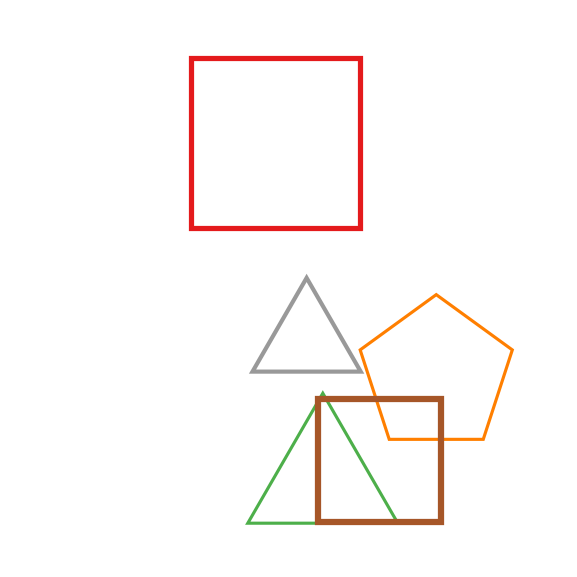[{"shape": "square", "thickness": 2.5, "radius": 0.73, "center": [0.478, 0.752]}, {"shape": "triangle", "thickness": 1.5, "radius": 0.75, "center": [0.559, 0.168]}, {"shape": "pentagon", "thickness": 1.5, "radius": 0.69, "center": [0.755, 0.35]}, {"shape": "square", "thickness": 3, "radius": 0.53, "center": [0.657, 0.202]}, {"shape": "triangle", "thickness": 2, "radius": 0.54, "center": [0.531, 0.41]}]